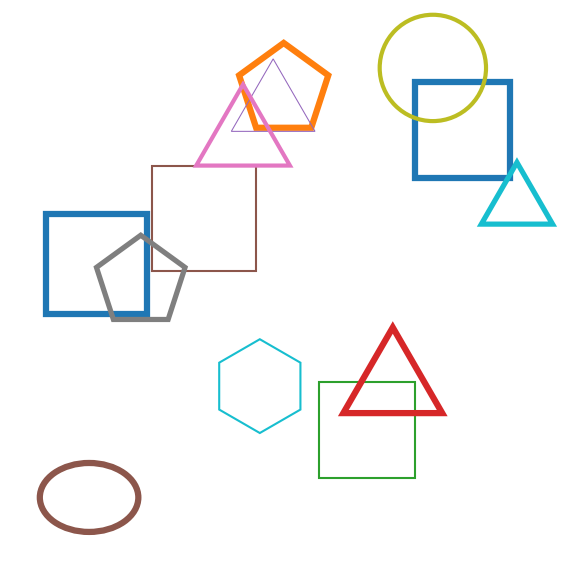[{"shape": "square", "thickness": 3, "radius": 0.44, "center": [0.167, 0.542]}, {"shape": "square", "thickness": 3, "radius": 0.41, "center": [0.801, 0.774]}, {"shape": "pentagon", "thickness": 3, "radius": 0.41, "center": [0.491, 0.844]}, {"shape": "square", "thickness": 1, "radius": 0.41, "center": [0.636, 0.254]}, {"shape": "triangle", "thickness": 3, "radius": 0.49, "center": [0.68, 0.333]}, {"shape": "triangle", "thickness": 0.5, "radius": 0.42, "center": [0.473, 0.814]}, {"shape": "oval", "thickness": 3, "radius": 0.43, "center": [0.154, 0.138]}, {"shape": "square", "thickness": 1, "radius": 0.45, "center": [0.353, 0.621]}, {"shape": "triangle", "thickness": 2, "radius": 0.47, "center": [0.421, 0.759]}, {"shape": "pentagon", "thickness": 2.5, "radius": 0.4, "center": [0.244, 0.511]}, {"shape": "circle", "thickness": 2, "radius": 0.46, "center": [0.75, 0.882]}, {"shape": "hexagon", "thickness": 1, "radius": 0.41, "center": [0.45, 0.331]}, {"shape": "triangle", "thickness": 2.5, "radius": 0.36, "center": [0.895, 0.647]}]